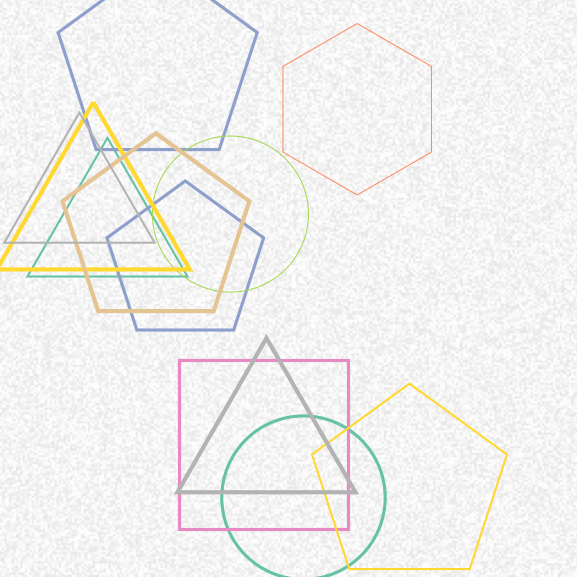[{"shape": "circle", "thickness": 1.5, "radius": 0.71, "center": [0.525, 0.137]}, {"shape": "triangle", "thickness": 1, "radius": 0.8, "center": [0.186, 0.6]}, {"shape": "hexagon", "thickness": 0.5, "radius": 0.74, "center": [0.619, 0.81]}, {"shape": "pentagon", "thickness": 1.5, "radius": 0.91, "center": [0.273, 0.887]}, {"shape": "pentagon", "thickness": 1.5, "radius": 0.71, "center": [0.321, 0.543]}, {"shape": "square", "thickness": 1.5, "radius": 0.73, "center": [0.456, 0.229]}, {"shape": "circle", "thickness": 0.5, "radius": 0.68, "center": [0.399, 0.628]}, {"shape": "pentagon", "thickness": 1, "radius": 0.89, "center": [0.709, 0.157]}, {"shape": "triangle", "thickness": 2, "radius": 0.96, "center": [0.162, 0.629]}, {"shape": "pentagon", "thickness": 2, "radius": 0.85, "center": [0.27, 0.598]}, {"shape": "triangle", "thickness": 2, "radius": 0.89, "center": [0.461, 0.236]}, {"shape": "triangle", "thickness": 1, "radius": 0.75, "center": [0.137, 0.654]}]